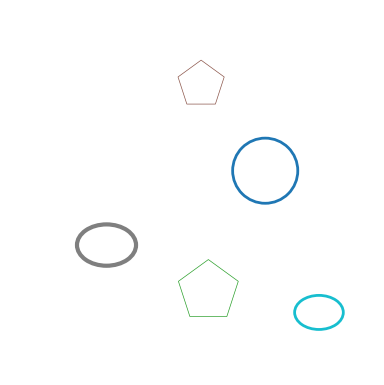[{"shape": "circle", "thickness": 2, "radius": 0.42, "center": [0.689, 0.557]}, {"shape": "pentagon", "thickness": 0.5, "radius": 0.41, "center": [0.541, 0.244]}, {"shape": "pentagon", "thickness": 0.5, "radius": 0.32, "center": [0.522, 0.781]}, {"shape": "oval", "thickness": 3, "radius": 0.38, "center": [0.277, 0.363]}, {"shape": "oval", "thickness": 2, "radius": 0.32, "center": [0.828, 0.189]}]